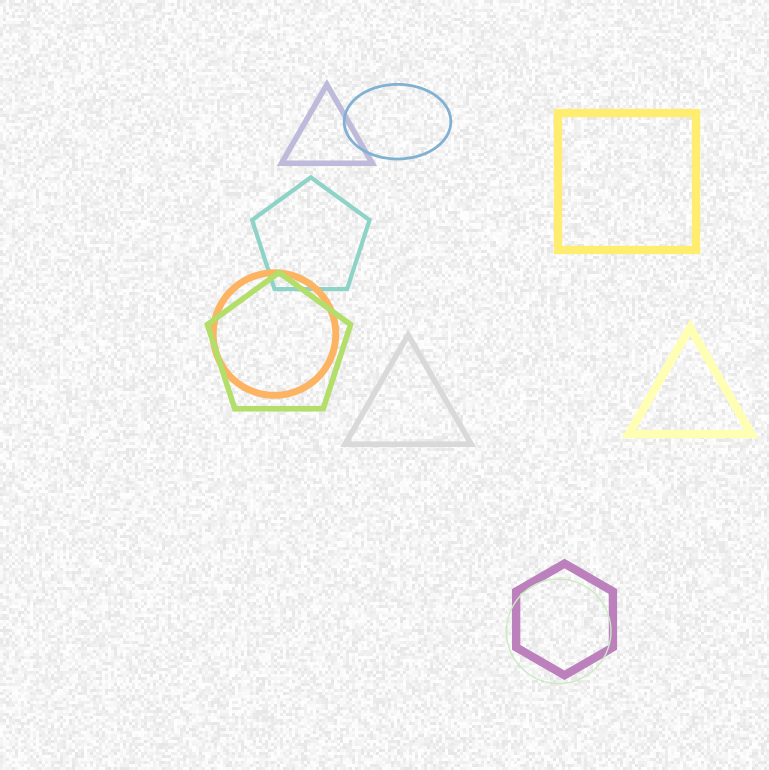[{"shape": "pentagon", "thickness": 1.5, "radius": 0.4, "center": [0.404, 0.689]}, {"shape": "triangle", "thickness": 3, "radius": 0.46, "center": [0.896, 0.482]}, {"shape": "triangle", "thickness": 2, "radius": 0.34, "center": [0.425, 0.822]}, {"shape": "oval", "thickness": 1, "radius": 0.35, "center": [0.516, 0.842]}, {"shape": "circle", "thickness": 2.5, "radius": 0.4, "center": [0.356, 0.566]}, {"shape": "pentagon", "thickness": 2, "radius": 0.49, "center": [0.362, 0.548]}, {"shape": "triangle", "thickness": 2, "radius": 0.47, "center": [0.53, 0.47]}, {"shape": "hexagon", "thickness": 3, "radius": 0.36, "center": [0.733, 0.196]}, {"shape": "circle", "thickness": 0.5, "radius": 0.34, "center": [0.726, 0.18]}, {"shape": "square", "thickness": 3, "radius": 0.45, "center": [0.814, 0.764]}]